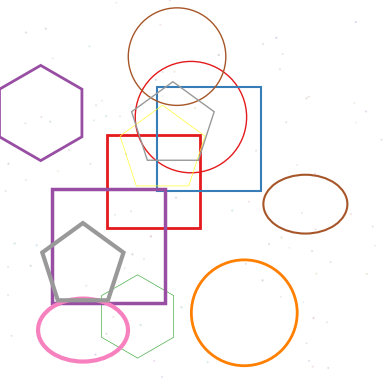[{"shape": "circle", "thickness": 1, "radius": 0.72, "center": [0.496, 0.696]}, {"shape": "square", "thickness": 2, "radius": 0.61, "center": [0.4, 0.528]}, {"shape": "square", "thickness": 1.5, "radius": 0.68, "center": [0.543, 0.639]}, {"shape": "hexagon", "thickness": 0.5, "radius": 0.54, "center": [0.357, 0.178]}, {"shape": "hexagon", "thickness": 2, "radius": 0.62, "center": [0.106, 0.707]}, {"shape": "square", "thickness": 2.5, "radius": 0.73, "center": [0.283, 0.361]}, {"shape": "circle", "thickness": 2, "radius": 0.69, "center": [0.634, 0.188]}, {"shape": "pentagon", "thickness": 0.5, "radius": 0.58, "center": [0.422, 0.611]}, {"shape": "circle", "thickness": 1, "radius": 0.63, "center": [0.46, 0.853]}, {"shape": "oval", "thickness": 1.5, "radius": 0.55, "center": [0.793, 0.47]}, {"shape": "oval", "thickness": 3, "radius": 0.58, "center": [0.216, 0.143]}, {"shape": "pentagon", "thickness": 3, "radius": 0.55, "center": [0.215, 0.31]}, {"shape": "pentagon", "thickness": 1, "radius": 0.56, "center": [0.449, 0.675]}]